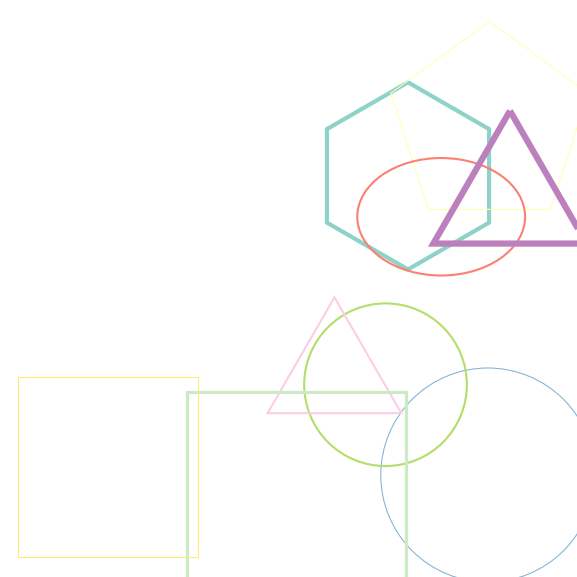[{"shape": "hexagon", "thickness": 2, "radius": 0.81, "center": [0.707, 0.695]}, {"shape": "pentagon", "thickness": 0.5, "radius": 0.9, "center": [0.848, 0.782]}, {"shape": "oval", "thickness": 1, "radius": 0.73, "center": [0.764, 0.624]}, {"shape": "circle", "thickness": 0.5, "radius": 0.93, "center": [0.845, 0.177]}, {"shape": "circle", "thickness": 1, "radius": 0.7, "center": [0.668, 0.333]}, {"shape": "triangle", "thickness": 1, "radius": 0.67, "center": [0.579, 0.351]}, {"shape": "triangle", "thickness": 3, "radius": 0.77, "center": [0.883, 0.654]}, {"shape": "square", "thickness": 1.5, "radius": 0.95, "center": [0.513, 0.13]}, {"shape": "square", "thickness": 0.5, "radius": 0.78, "center": [0.188, 0.191]}]